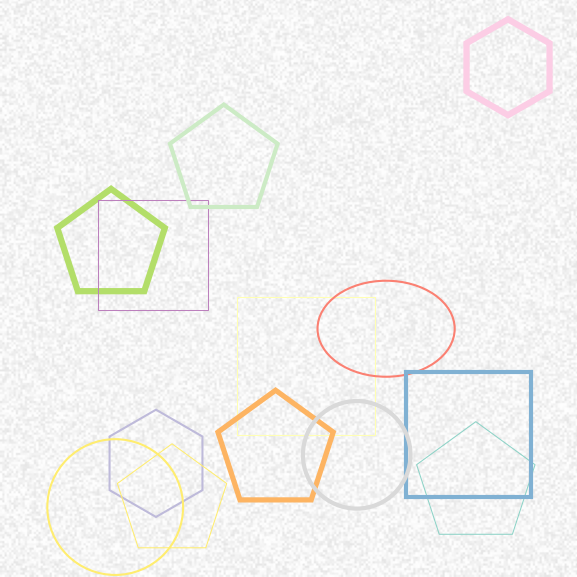[{"shape": "pentagon", "thickness": 0.5, "radius": 0.54, "center": [0.824, 0.161]}, {"shape": "square", "thickness": 0.5, "radius": 0.6, "center": [0.53, 0.366]}, {"shape": "hexagon", "thickness": 1, "radius": 0.46, "center": [0.27, 0.197]}, {"shape": "oval", "thickness": 1, "radius": 0.59, "center": [0.669, 0.43]}, {"shape": "square", "thickness": 2, "radius": 0.54, "center": [0.811, 0.246]}, {"shape": "pentagon", "thickness": 2.5, "radius": 0.52, "center": [0.477, 0.218]}, {"shape": "pentagon", "thickness": 3, "radius": 0.49, "center": [0.192, 0.574]}, {"shape": "hexagon", "thickness": 3, "radius": 0.42, "center": [0.88, 0.883]}, {"shape": "circle", "thickness": 2, "radius": 0.47, "center": [0.618, 0.212]}, {"shape": "square", "thickness": 0.5, "radius": 0.48, "center": [0.265, 0.558]}, {"shape": "pentagon", "thickness": 2, "radius": 0.49, "center": [0.388, 0.72]}, {"shape": "circle", "thickness": 1, "radius": 0.59, "center": [0.2, 0.121]}, {"shape": "pentagon", "thickness": 0.5, "radius": 0.5, "center": [0.298, 0.131]}]